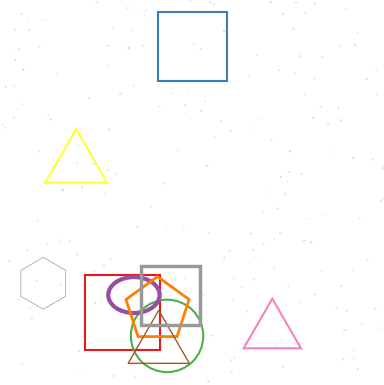[{"shape": "square", "thickness": 1.5, "radius": 0.49, "center": [0.318, 0.189]}, {"shape": "square", "thickness": 1.5, "radius": 0.45, "center": [0.5, 0.88]}, {"shape": "circle", "thickness": 1.5, "radius": 0.47, "center": [0.434, 0.128]}, {"shape": "oval", "thickness": 3, "radius": 0.33, "center": [0.348, 0.234]}, {"shape": "pentagon", "thickness": 2, "radius": 0.43, "center": [0.409, 0.195]}, {"shape": "triangle", "thickness": 1.5, "radius": 0.46, "center": [0.198, 0.572]}, {"shape": "triangle", "thickness": 1, "radius": 0.46, "center": [0.412, 0.102]}, {"shape": "triangle", "thickness": 1.5, "radius": 0.43, "center": [0.707, 0.138]}, {"shape": "hexagon", "thickness": 0.5, "radius": 0.34, "center": [0.112, 0.264]}, {"shape": "square", "thickness": 2.5, "radius": 0.38, "center": [0.443, 0.232]}]